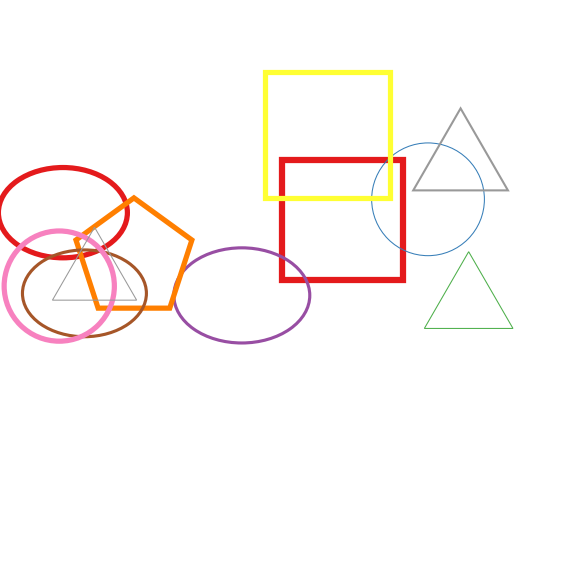[{"shape": "square", "thickness": 3, "radius": 0.52, "center": [0.593, 0.618]}, {"shape": "oval", "thickness": 2.5, "radius": 0.56, "center": [0.109, 0.631]}, {"shape": "circle", "thickness": 0.5, "radius": 0.49, "center": [0.741, 0.654]}, {"shape": "triangle", "thickness": 0.5, "radius": 0.44, "center": [0.812, 0.475]}, {"shape": "oval", "thickness": 1.5, "radius": 0.59, "center": [0.419, 0.488]}, {"shape": "pentagon", "thickness": 2.5, "radius": 0.53, "center": [0.232, 0.551]}, {"shape": "square", "thickness": 2.5, "radius": 0.54, "center": [0.567, 0.765]}, {"shape": "oval", "thickness": 1.5, "radius": 0.54, "center": [0.146, 0.491]}, {"shape": "circle", "thickness": 2.5, "radius": 0.48, "center": [0.103, 0.504]}, {"shape": "triangle", "thickness": 0.5, "radius": 0.42, "center": [0.164, 0.521]}, {"shape": "triangle", "thickness": 1, "radius": 0.47, "center": [0.798, 0.717]}]